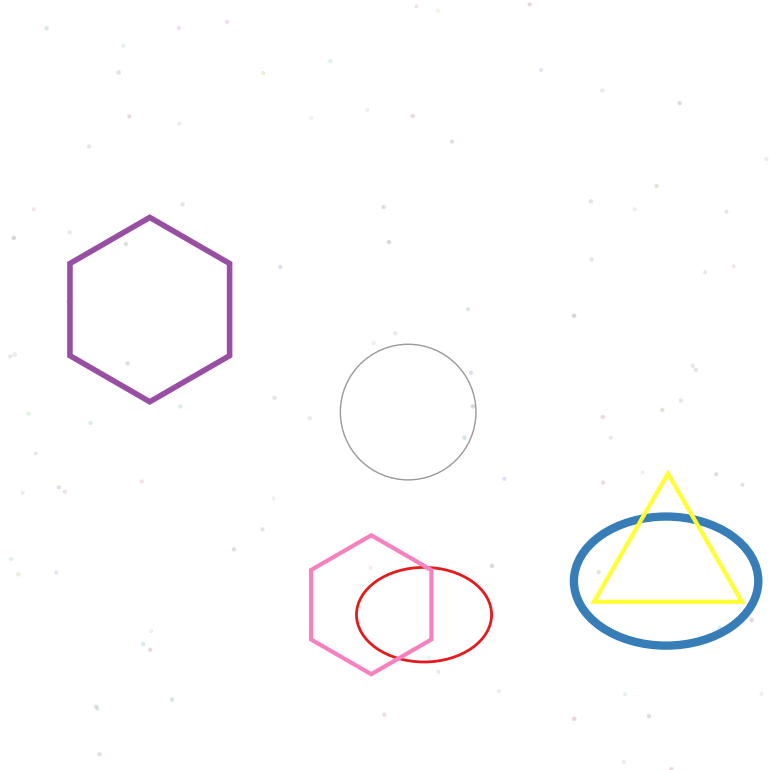[{"shape": "oval", "thickness": 1, "radius": 0.44, "center": [0.551, 0.202]}, {"shape": "oval", "thickness": 3, "radius": 0.6, "center": [0.865, 0.245]}, {"shape": "hexagon", "thickness": 2, "radius": 0.6, "center": [0.195, 0.598]}, {"shape": "triangle", "thickness": 1.5, "radius": 0.56, "center": [0.867, 0.274]}, {"shape": "hexagon", "thickness": 1.5, "radius": 0.45, "center": [0.482, 0.215]}, {"shape": "circle", "thickness": 0.5, "radius": 0.44, "center": [0.53, 0.465]}]